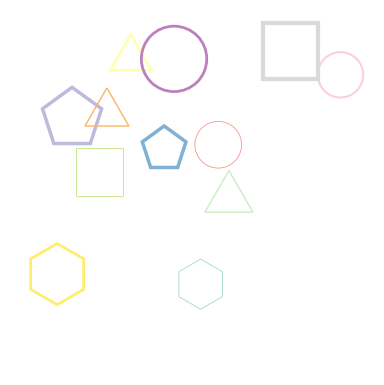[{"shape": "hexagon", "thickness": 0.5, "radius": 0.33, "center": [0.521, 0.262]}, {"shape": "triangle", "thickness": 2, "radius": 0.31, "center": [0.34, 0.849]}, {"shape": "pentagon", "thickness": 2.5, "radius": 0.4, "center": [0.187, 0.692]}, {"shape": "circle", "thickness": 0.5, "radius": 0.3, "center": [0.567, 0.624]}, {"shape": "pentagon", "thickness": 2.5, "radius": 0.3, "center": [0.426, 0.613]}, {"shape": "triangle", "thickness": 1, "radius": 0.33, "center": [0.278, 0.706]}, {"shape": "square", "thickness": 0.5, "radius": 0.31, "center": [0.259, 0.553]}, {"shape": "circle", "thickness": 1.5, "radius": 0.29, "center": [0.884, 0.806]}, {"shape": "square", "thickness": 3, "radius": 0.36, "center": [0.755, 0.868]}, {"shape": "circle", "thickness": 2, "radius": 0.42, "center": [0.452, 0.847]}, {"shape": "triangle", "thickness": 1, "radius": 0.36, "center": [0.595, 0.485]}, {"shape": "hexagon", "thickness": 2, "radius": 0.4, "center": [0.148, 0.288]}]